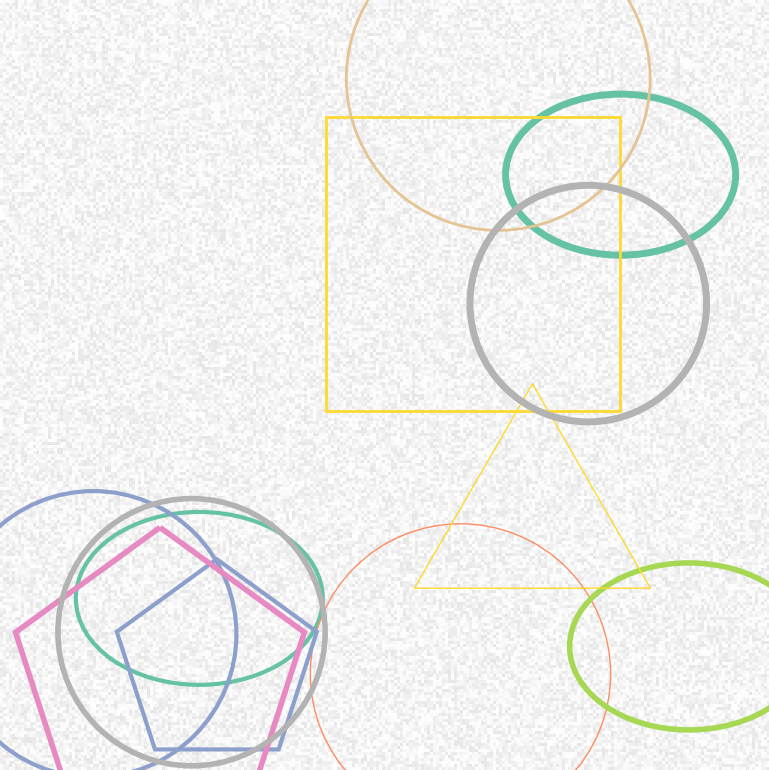[{"shape": "oval", "thickness": 2.5, "radius": 0.75, "center": [0.806, 0.773]}, {"shape": "oval", "thickness": 1.5, "radius": 0.8, "center": [0.259, 0.223]}, {"shape": "circle", "thickness": 0.5, "radius": 0.98, "center": [0.598, 0.125]}, {"shape": "pentagon", "thickness": 1.5, "radius": 0.68, "center": [0.282, 0.137]}, {"shape": "circle", "thickness": 1.5, "radius": 0.93, "center": [0.121, 0.176]}, {"shape": "pentagon", "thickness": 2, "radius": 0.99, "center": [0.208, 0.118]}, {"shape": "oval", "thickness": 2, "radius": 0.77, "center": [0.895, 0.16]}, {"shape": "square", "thickness": 1, "radius": 0.96, "center": [0.614, 0.657]}, {"shape": "triangle", "thickness": 0.5, "radius": 0.88, "center": [0.691, 0.325]}, {"shape": "circle", "thickness": 1, "radius": 0.99, "center": [0.647, 0.898]}, {"shape": "circle", "thickness": 2, "radius": 0.87, "center": [0.249, 0.179]}, {"shape": "circle", "thickness": 2.5, "radius": 0.77, "center": [0.764, 0.606]}]